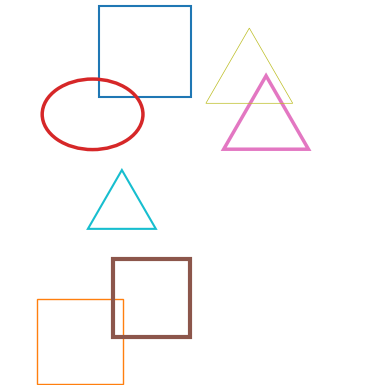[{"shape": "square", "thickness": 1.5, "radius": 0.6, "center": [0.376, 0.866]}, {"shape": "square", "thickness": 1, "radius": 0.55, "center": [0.207, 0.113]}, {"shape": "oval", "thickness": 2.5, "radius": 0.65, "center": [0.24, 0.703]}, {"shape": "square", "thickness": 3, "radius": 0.5, "center": [0.393, 0.226]}, {"shape": "triangle", "thickness": 2.5, "radius": 0.64, "center": [0.691, 0.676]}, {"shape": "triangle", "thickness": 0.5, "radius": 0.65, "center": [0.648, 0.797]}, {"shape": "triangle", "thickness": 1.5, "radius": 0.51, "center": [0.317, 0.457]}]